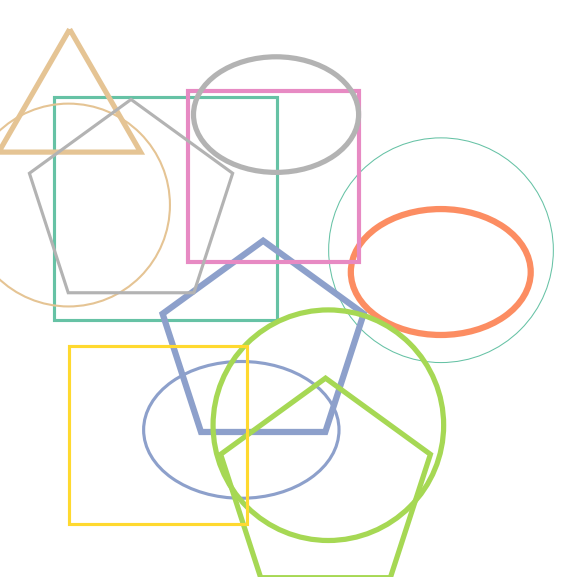[{"shape": "circle", "thickness": 0.5, "radius": 0.97, "center": [0.764, 0.566]}, {"shape": "square", "thickness": 1.5, "radius": 0.96, "center": [0.286, 0.638]}, {"shape": "oval", "thickness": 3, "radius": 0.78, "center": [0.763, 0.528]}, {"shape": "oval", "thickness": 1.5, "radius": 0.85, "center": [0.418, 0.255]}, {"shape": "pentagon", "thickness": 3, "radius": 0.92, "center": [0.456, 0.399]}, {"shape": "square", "thickness": 2, "radius": 0.74, "center": [0.474, 0.693]}, {"shape": "pentagon", "thickness": 2.5, "radius": 0.95, "center": [0.564, 0.153]}, {"shape": "circle", "thickness": 2.5, "radius": 1.0, "center": [0.569, 0.263]}, {"shape": "square", "thickness": 1.5, "radius": 0.77, "center": [0.274, 0.246]}, {"shape": "triangle", "thickness": 2.5, "radius": 0.71, "center": [0.121, 0.807]}, {"shape": "circle", "thickness": 1, "radius": 0.88, "center": [0.119, 0.644]}, {"shape": "pentagon", "thickness": 1.5, "radius": 0.93, "center": [0.227, 0.642]}, {"shape": "oval", "thickness": 2.5, "radius": 0.71, "center": [0.478, 0.801]}]